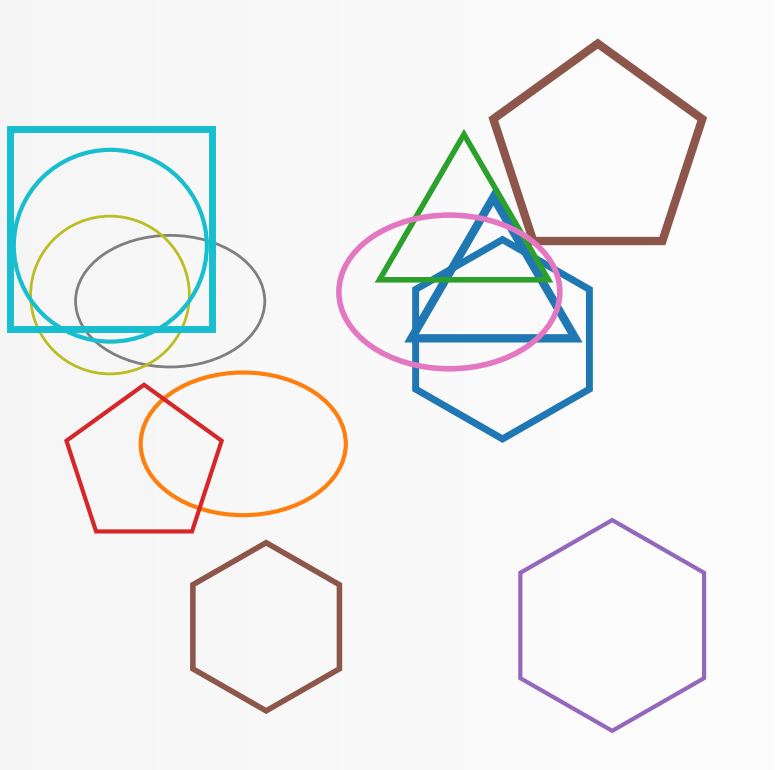[{"shape": "triangle", "thickness": 3, "radius": 0.61, "center": [0.637, 0.622]}, {"shape": "hexagon", "thickness": 2.5, "radius": 0.65, "center": [0.648, 0.559]}, {"shape": "oval", "thickness": 1.5, "radius": 0.66, "center": [0.314, 0.424]}, {"shape": "triangle", "thickness": 2, "radius": 0.63, "center": [0.599, 0.7]}, {"shape": "pentagon", "thickness": 1.5, "radius": 0.53, "center": [0.186, 0.395]}, {"shape": "hexagon", "thickness": 1.5, "radius": 0.68, "center": [0.79, 0.188]}, {"shape": "hexagon", "thickness": 2, "radius": 0.55, "center": [0.343, 0.186]}, {"shape": "pentagon", "thickness": 3, "radius": 0.71, "center": [0.771, 0.802]}, {"shape": "oval", "thickness": 2, "radius": 0.71, "center": [0.58, 0.621]}, {"shape": "oval", "thickness": 1, "radius": 0.61, "center": [0.22, 0.609]}, {"shape": "circle", "thickness": 1, "radius": 0.51, "center": [0.142, 0.617]}, {"shape": "square", "thickness": 2.5, "radius": 0.65, "center": [0.143, 0.703]}, {"shape": "circle", "thickness": 1.5, "radius": 0.62, "center": [0.142, 0.681]}]